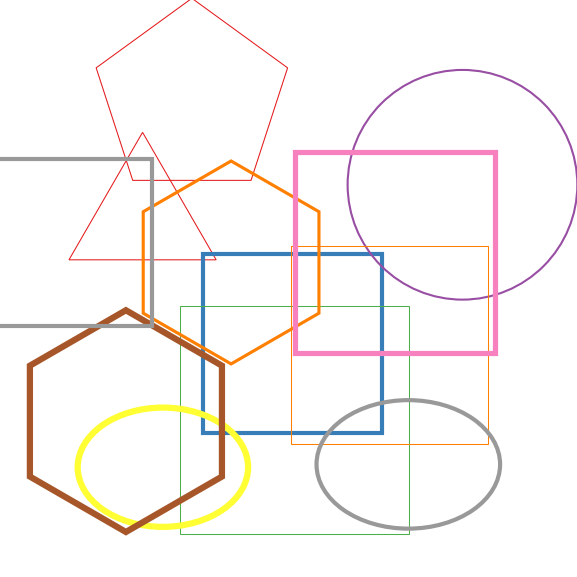[{"shape": "pentagon", "thickness": 0.5, "radius": 0.87, "center": [0.332, 0.828]}, {"shape": "triangle", "thickness": 0.5, "radius": 0.74, "center": [0.247, 0.623]}, {"shape": "square", "thickness": 2, "radius": 0.78, "center": [0.507, 0.405]}, {"shape": "square", "thickness": 0.5, "radius": 0.99, "center": [0.51, 0.272]}, {"shape": "circle", "thickness": 1, "radius": 0.99, "center": [0.801, 0.679]}, {"shape": "square", "thickness": 0.5, "radius": 0.85, "center": [0.675, 0.402]}, {"shape": "hexagon", "thickness": 1.5, "radius": 0.88, "center": [0.4, 0.545]}, {"shape": "oval", "thickness": 3, "radius": 0.74, "center": [0.282, 0.19]}, {"shape": "hexagon", "thickness": 3, "radius": 0.96, "center": [0.218, 0.27]}, {"shape": "square", "thickness": 2.5, "radius": 0.87, "center": [0.684, 0.562]}, {"shape": "square", "thickness": 2, "radius": 0.72, "center": [0.119, 0.579]}, {"shape": "oval", "thickness": 2, "radius": 0.79, "center": [0.707, 0.195]}]